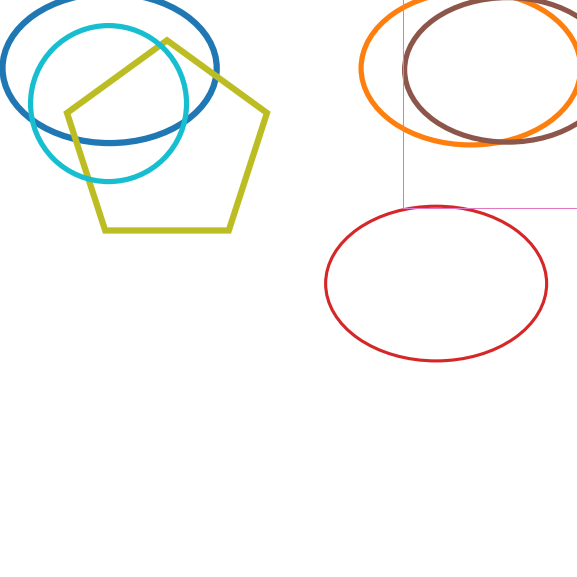[{"shape": "oval", "thickness": 3, "radius": 0.93, "center": [0.19, 0.881]}, {"shape": "oval", "thickness": 2.5, "radius": 0.95, "center": [0.815, 0.881]}, {"shape": "oval", "thickness": 1.5, "radius": 0.96, "center": [0.755, 0.508]}, {"shape": "oval", "thickness": 2.5, "radius": 0.89, "center": [0.879, 0.878]}, {"shape": "square", "thickness": 0.5, "radius": 0.95, "center": [0.888, 0.829]}, {"shape": "pentagon", "thickness": 3, "radius": 0.91, "center": [0.289, 0.747]}, {"shape": "circle", "thickness": 2.5, "radius": 0.68, "center": [0.188, 0.82]}]